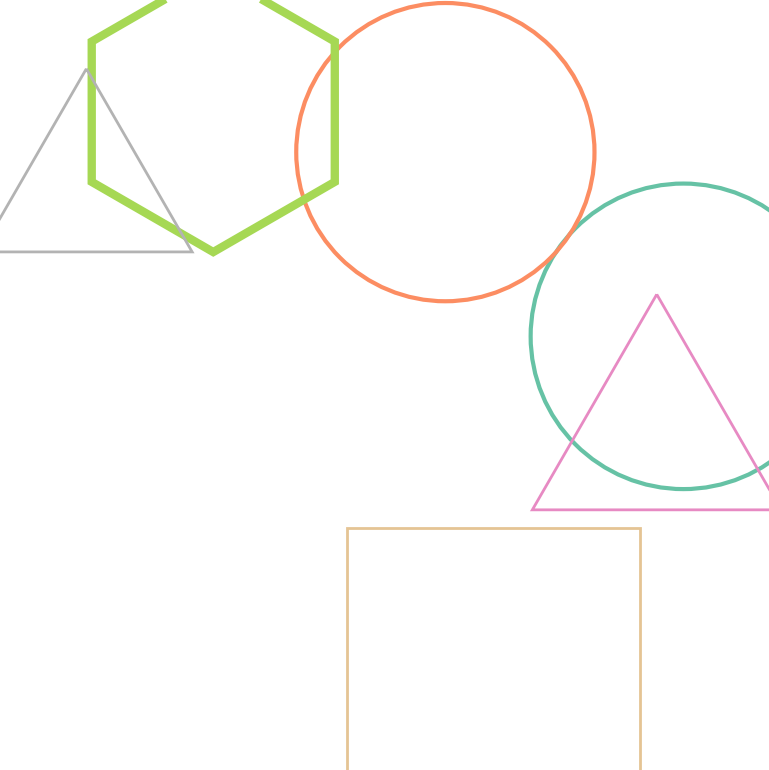[{"shape": "circle", "thickness": 1.5, "radius": 0.99, "center": [0.888, 0.563]}, {"shape": "circle", "thickness": 1.5, "radius": 0.97, "center": [0.578, 0.802]}, {"shape": "triangle", "thickness": 1, "radius": 0.93, "center": [0.853, 0.431]}, {"shape": "hexagon", "thickness": 3, "radius": 0.91, "center": [0.277, 0.855]}, {"shape": "square", "thickness": 1, "radius": 0.95, "center": [0.641, 0.123]}, {"shape": "triangle", "thickness": 1, "radius": 0.79, "center": [0.112, 0.752]}]